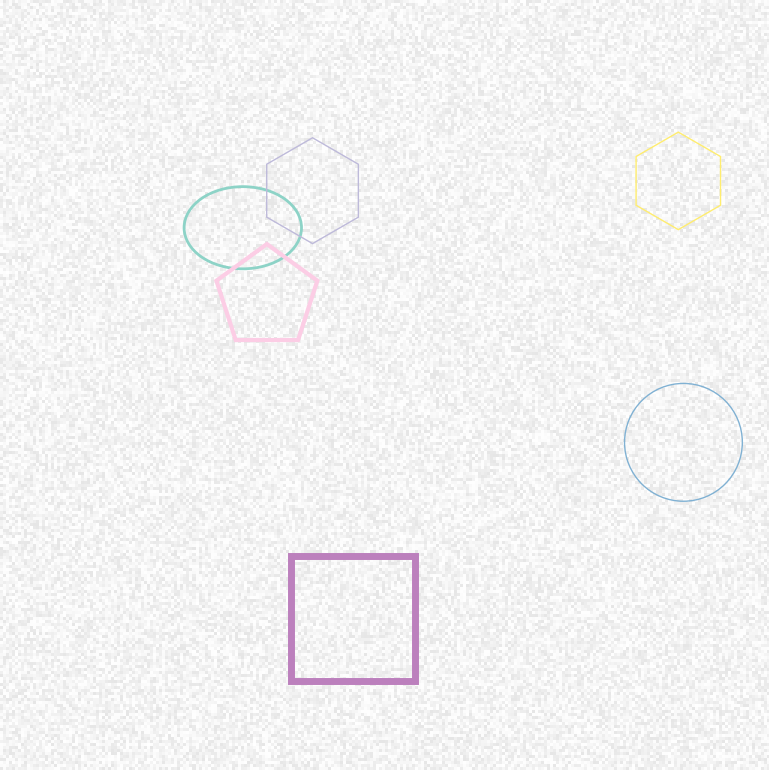[{"shape": "oval", "thickness": 1, "radius": 0.38, "center": [0.315, 0.704]}, {"shape": "hexagon", "thickness": 0.5, "radius": 0.34, "center": [0.406, 0.752]}, {"shape": "circle", "thickness": 0.5, "radius": 0.38, "center": [0.888, 0.426]}, {"shape": "pentagon", "thickness": 1.5, "radius": 0.34, "center": [0.347, 0.614]}, {"shape": "square", "thickness": 2.5, "radius": 0.4, "center": [0.458, 0.197]}, {"shape": "hexagon", "thickness": 0.5, "radius": 0.32, "center": [0.881, 0.765]}]